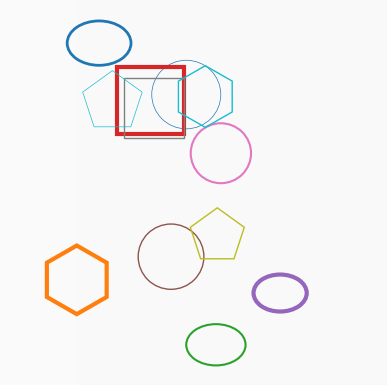[{"shape": "circle", "thickness": 0.5, "radius": 0.45, "center": [0.481, 0.754]}, {"shape": "oval", "thickness": 2, "radius": 0.41, "center": [0.256, 0.888]}, {"shape": "hexagon", "thickness": 3, "radius": 0.45, "center": [0.198, 0.273]}, {"shape": "oval", "thickness": 1.5, "radius": 0.38, "center": [0.557, 0.104]}, {"shape": "square", "thickness": 3, "radius": 0.43, "center": [0.388, 0.739]}, {"shape": "oval", "thickness": 3, "radius": 0.34, "center": [0.723, 0.239]}, {"shape": "circle", "thickness": 1, "radius": 0.42, "center": [0.441, 0.333]}, {"shape": "circle", "thickness": 1.5, "radius": 0.39, "center": [0.57, 0.602]}, {"shape": "square", "thickness": 1, "radius": 0.39, "center": [0.398, 0.72]}, {"shape": "pentagon", "thickness": 1, "radius": 0.37, "center": [0.561, 0.387]}, {"shape": "hexagon", "thickness": 1, "radius": 0.4, "center": [0.53, 0.749]}, {"shape": "pentagon", "thickness": 0.5, "radius": 0.4, "center": [0.29, 0.736]}]